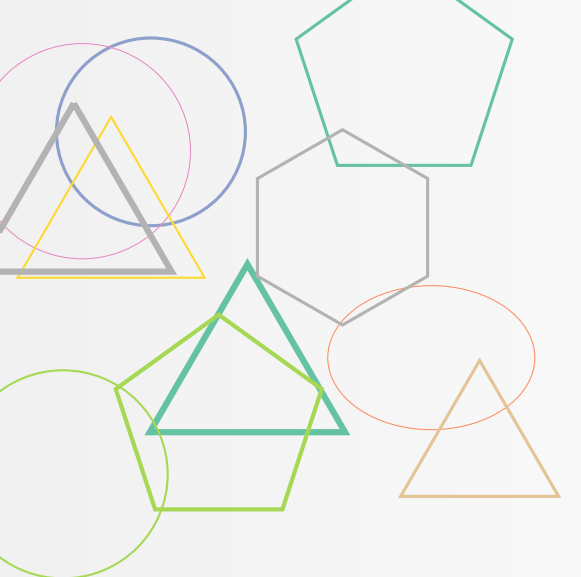[{"shape": "pentagon", "thickness": 1.5, "radius": 0.98, "center": [0.695, 0.871]}, {"shape": "triangle", "thickness": 3, "radius": 0.97, "center": [0.426, 0.348]}, {"shape": "oval", "thickness": 0.5, "radius": 0.89, "center": [0.742, 0.38]}, {"shape": "circle", "thickness": 1.5, "radius": 0.81, "center": [0.26, 0.771]}, {"shape": "circle", "thickness": 0.5, "radius": 0.93, "center": [0.141, 0.737]}, {"shape": "pentagon", "thickness": 2, "radius": 0.93, "center": [0.376, 0.268]}, {"shape": "circle", "thickness": 1, "radius": 0.9, "center": [0.108, 0.178]}, {"shape": "triangle", "thickness": 1, "radius": 0.93, "center": [0.191, 0.611]}, {"shape": "triangle", "thickness": 1.5, "radius": 0.78, "center": [0.825, 0.218]}, {"shape": "hexagon", "thickness": 1.5, "radius": 0.85, "center": [0.589, 0.605]}, {"shape": "triangle", "thickness": 3, "radius": 0.97, "center": [0.127, 0.626]}]